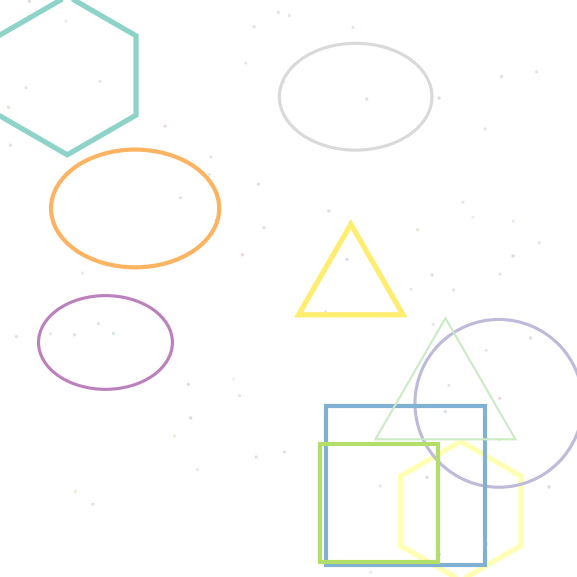[{"shape": "hexagon", "thickness": 2.5, "radius": 0.69, "center": [0.117, 0.868]}, {"shape": "hexagon", "thickness": 2.5, "radius": 0.6, "center": [0.798, 0.115]}, {"shape": "circle", "thickness": 1.5, "radius": 0.73, "center": [0.864, 0.301]}, {"shape": "square", "thickness": 2, "radius": 0.69, "center": [0.702, 0.158]}, {"shape": "oval", "thickness": 2, "radius": 0.73, "center": [0.234, 0.638]}, {"shape": "square", "thickness": 2, "radius": 0.51, "center": [0.656, 0.129]}, {"shape": "oval", "thickness": 1.5, "radius": 0.66, "center": [0.616, 0.832]}, {"shape": "oval", "thickness": 1.5, "radius": 0.58, "center": [0.183, 0.406]}, {"shape": "triangle", "thickness": 1, "radius": 0.7, "center": [0.771, 0.308]}, {"shape": "triangle", "thickness": 2.5, "radius": 0.52, "center": [0.608, 0.506]}]